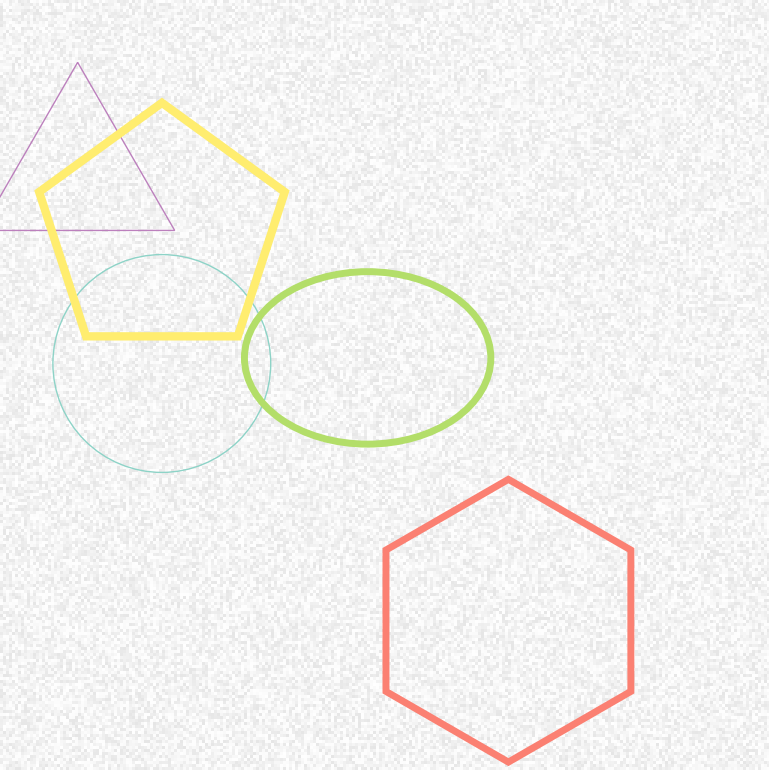[{"shape": "circle", "thickness": 0.5, "radius": 0.71, "center": [0.21, 0.528]}, {"shape": "hexagon", "thickness": 2.5, "radius": 0.92, "center": [0.66, 0.194]}, {"shape": "oval", "thickness": 2.5, "radius": 0.8, "center": [0.477, 0.535]}, {"shape": "triangle", "thickness": 0.5, "radius": 0.73, "center": [0.101, 0.774]}, {"shape": "pentagon", "thickness": 3, "radius": 0.84, "center": [0.21, 0.699]}]